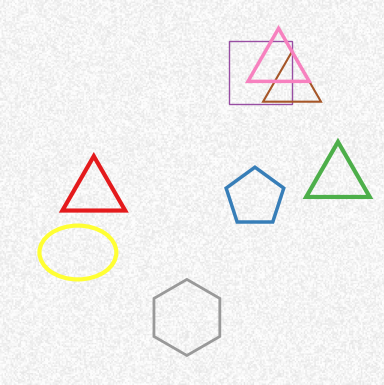[{"shape": "triangle", "thickness": 3, "radius": 0.47, "center": [0.244, 0.5]}, {"shape": "pentagon", "thickness": 2.5, "radius": 0.39, "center": [0.662, 0.487]}, {"shape": "triangle", "thickness": 3, "radius": 0.48, "center": [0.878, 0.536]}, {"shape": "square", "thickness": 1, "radius": 0.41, "center": [0.677, 0.813]}, {"shape": "oval", "thickness": 3, "radius": 0.5, "center": [0.202, 0.344]}, {"shape": "triangle", "thickness": 1.5, "radius": 0.43, "center": [0.759, 0.779]}, {"shape": "triangle", "thickness": 2.5, "radius": 0.46, "center": [0.724, 0.835]}, {"shape": "hexagon", "thickness": 2, "radius": 0.49, "center": [0.485, 0.175]}]